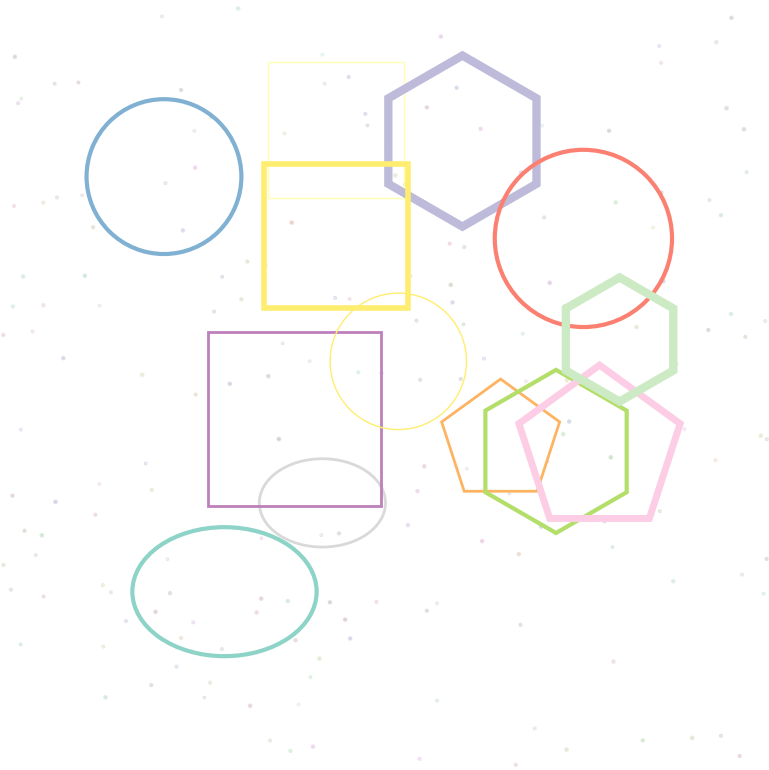[{"shape": "oval", "thickness": 1.5, "radius": 0.6, "center": [0.292, 0.232]}, {"shape": "square", "thickness": 0.5, "radius": 0.44, "center": [0.436, 0.831]}, {"shape": "hexagon", "thickness": 3, "radius": 0.56, "center": [0.601, 0.817]}, {"shape": "circle", "thickness": 1.5, "radius": 0.58, "center": [0.758, 0.69]}, {"shape": "circle", "thickness": 1.5, "radius": 0.5, "center": [0.213, 0.771]}, {"shape": "pentagon", "thickness": 1, "radius": 0.4, "center": [0.65, 0.427]}, {"shape": "hexagon", "thickness": 1.5, "radius": 0.53, "center": [0.722, 0.414]}, {"shape": "pentagon", "thickness": 2.5, "radius": 0.55, "center": [0.779, 0.416]}, {"shape": "oval", "thickness": 1, "radius": 0.41, "center": [0.419, 0.347]}, {"shape": "square", "thickness": 1, "radius": 0.56, "center": [0.382, 0.456]}, {"shape": "hexagon", "thickness": 3, "radius": 0.4, "center": [0.805, 0.559]}, {"shape": "square", "thickness": 2, "radius": 0.47, "center": [0.436, 0.694]}, {"shape": "circle", "thickness": 0.5, "radius": 0.44, "center": [0.517, 0.531]}]